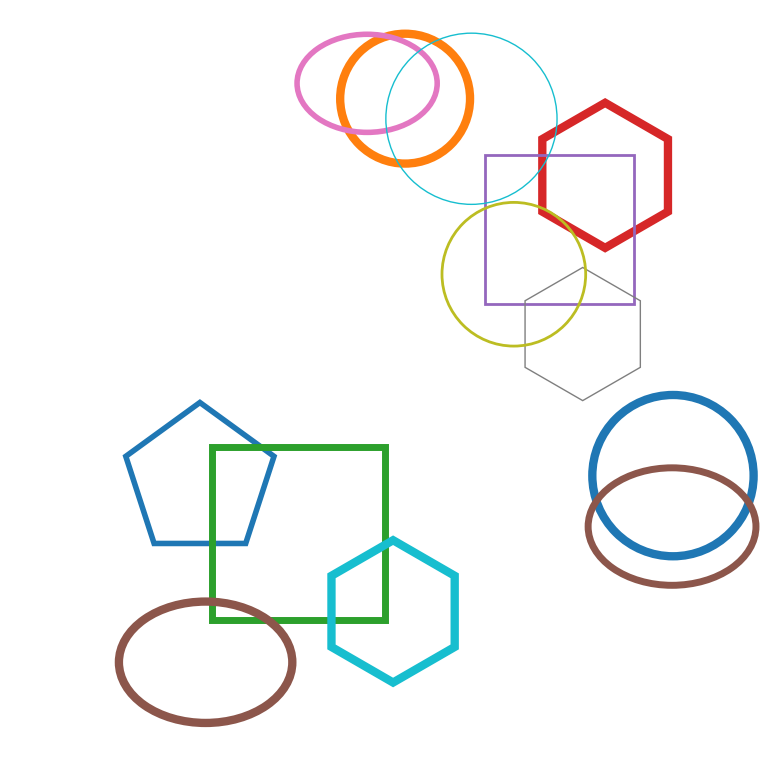[{"shape": "pentagon", "thickness": 2, "radius": 0.51, "center": [0.26, 0.376]}, {"shape": "circle", "thickness": 3, "radius": 0.52, "center": [0.874, 0.382]}, {"shape": "circle", "thickness": 3, "radius": 0.42, "center": [0.526, 0.872]}, {"shape": "square", "thickness": 2.5, "radius": 0.56, "center": [0.388, 0.308]}, {"shape": "hexagon", "thickness": 3, "radius": 0.47, "center": [0.786, 0.772]}, {"shape": "square", "thickness": 1, "radius": 0.48, "center": [0.726, 0.702]}, {"shape": "oval", "thickness": 2.5, "radius": 0.54, "center": [0.873, 0.316]}, {"shape": "oval", "thickness": 3, "radius": 0.56, "center": [0.267, 0.14]}, {"shape": "oval", "thickness": 2, "radius": 0.45, "center": [0.477, 0.892]}, {"shape": "hexagon", "thickness": 0.5, "radius": 0.43, "center": [0.757, 0.566]}, {"shape": "circle", "thickness": 1, "radius": 0.47, "center": [0.667, 0.644]}, {"shape": "hexagon", "thickness": 3, "radius": 0.46, "center": [0.51, 0.206]}, {"shape": "circle", "thickness": 0.5, "radius": 0.56, "center": [0.612, 0.846]}]